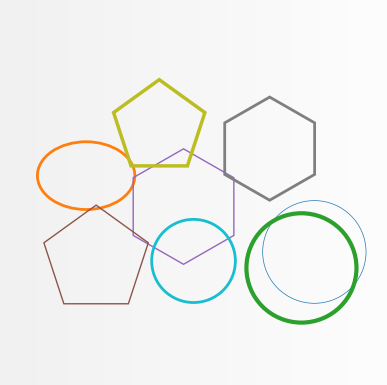[{"shape": "circle", "thickness": 0.5, "radius": 0.67, "center": [0.811, 0.346]}, {"shape": "oval", "thickness": 2, "radius": 0.63, "center": [0.222, 0.544]}, {"shape": "circle", "thickness": 3, "radius": 0.71, "center": [0.778, 0.304]}, {"shape": "hexagon", "thickness": 1, "radius": 0.75, "center": [0.474, 0.463]}, {"shape": "pentagon", "thickness": 1, "radius": 0.71, "center": [0.248, 0.326]}, {"shape": "hexagon", "thickness": 2, "radius": 0.67, "center": [0.696, 0.614]}, {"shape": "pentagon", "thickness": 2.5, "radius": 0.62, "center": [0.411, 0.669]}, {"shape": "circle", "thickness": 2, "radius": 0.54, "center": [0.499, 0.322]}]